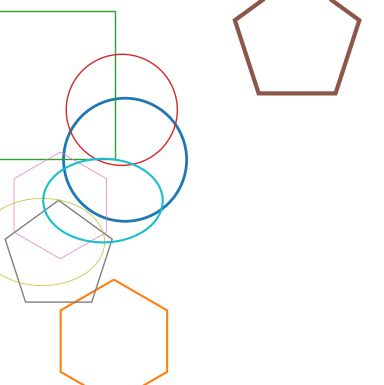[{"shape": "circle", "thickness": 2, "radius": 0.8, "center": [0.325, 0.585]}, {"shape": "hexagon", "thickness": 1.5, "radius": 0.8, "center": [0.296, 0.114]}, {"shape": "square", "thickness": 1, "radius": 0.96, "center": [0.108, 0.78]}, {"shape": "circle", "thickness": 1, "radius": 0.72, "center": [0.316, 0.715]}, {"shape": "pentagon", "thickness": 3, "radius": 0.85, "center": [0.772, 0.895]}, {"shape": "hexagon", "thickness": 0.5, "radius": 0.69, "center": [0.156, 0.466]}, {"shape": "pentagon", "thickness": 1, "radius": 0.73, "center": [0.152, 0.334]}, {"shape": "oval", "thickness": 0.5, "radius": 0.81, "center": [0.11, 0.371]}, {"shape": "oval", "thickness": 1.5, "radius": 0.78, "center": [0.268, 0.479]}]